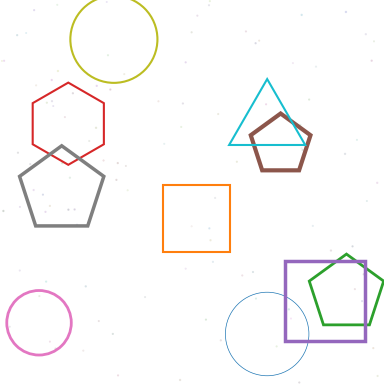[{"shape": "circle", "thickness": 0.5, "radius": 0.54, "center": [0.694, 0.132]}, {"shape": "square", "thickness": 1.5, "radius": 0.43, "center": [0.509, 0.432]}, {"shape": "pentagon", "thickness": 2, "radius": 0.51, "center": [0.9, 0.238]}, {"shape": "hexagon", "thickness": 1.5, "radius": 0.53, "center": [0.177, 0.679]}, {"shape": "square", "thickness": 2.5, "radius": 0.52, "center": [0.843, 0.219]}, {"shape": "pentagon", "thickness": 3, "radius": 0.41, "center": [0.729, 0.624]}, {"shape": "circle", "thickness": 2, "radius": 0.42, "center": [0.101, 0.162]}, {"shape": "pentagon", "thickness": 2.5, "radius": 0.58, "center": [0.16, 0.506]}, {"shape": "circle", "thickness": 1.5, "radius": 0.57, "center": [0.296, 0.898]}, {"shape": "triangle", "thickness": 1.5, "radius": 0.57, "center": [0.694, 0.68]}]